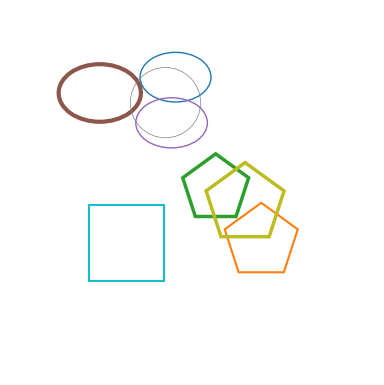[{"shape": "oval", "thickness": 1, "radius": 0.46, "center": [0.456, 0.8]}, {"shape": "pentagon", "thickness": 1.5, "radius": 0.5, "center": [0.679, 0.373]}, {"shape": "pentagon", "thickness": 2.5, "radius": 0.45, "center": [0.56, 0.51]}, {"shape": "oval", "thickness": 1, "radius": 0.46, "center": [0.446, 0.681]}, {"shape": "oval", "thickness": 3, "radius": 0.53, "center": [0.259, 0.759]}, {"shape": "circle", "thickness": 0.5, "radius": 0.46, "center": [0.43, 0.733]}, {"shape": "pentagon", "thickness": 2.5, "radius": 0.53, "center": [0.637, 0.471]}, {"shape": "square", "thickness": 1.5, "radius": 0.49, "center": [0.329, 0.369]}]